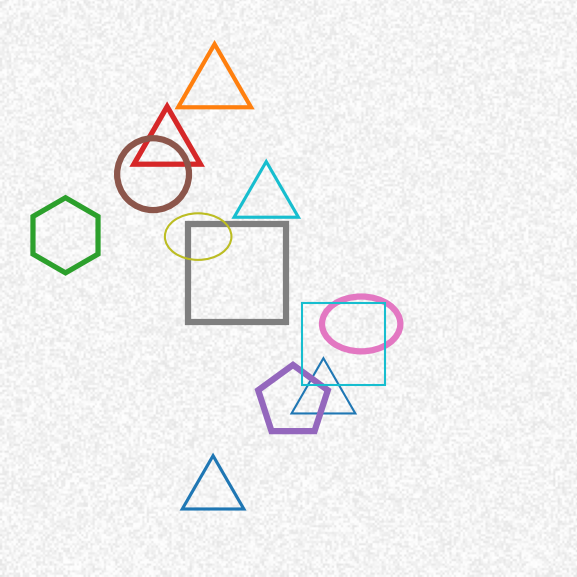[{"shape": "triangle", "thickness": 1, "radius": 0.32, "center": [0.56, 0.315]}, {"shape": "triangle", "thickness": 1.5, "radius": 0.31, "center": [0.369, 0.149]}, {"shape": "triangle", "thickness": 2, "radius": 0.36, "center": [0.372, 0.85]}, {"shape": "hexagon", "thickness": 2.5, "radius": 0.33, "center": [0.113, 0.592]}, {"shape": "triangle", "thickness": 2.5, "radius": 0.33, "center": [0.289, 0.748]}, {"shape": "pentagon", "thickness": 3, "radius": 0.32, "center": [0.507, 0.304]}, {"shape": "circle", "thickness": 3, "radius": 0.31, "center": [0.265, 0.698]}, {"shape": "oval", "thickness": 3, "radius": 0.34, "center": [0.625, 0.438]}, {"shape": "square", "thickness": 3, "radius": 0.42, "center": [0.411, 0.526]}, {"shape": "oval", "thickness": 1, "radius": 0.29, "center": [0.343, 0.589]}, {"shape": "triangle", "thickness": 1.5, "radius": 0.32, "center": [0.461, 0.655]}, {"shape": "square", "thickness": 1, "radius": 0.36, "center": [0.595, 0.403]}]